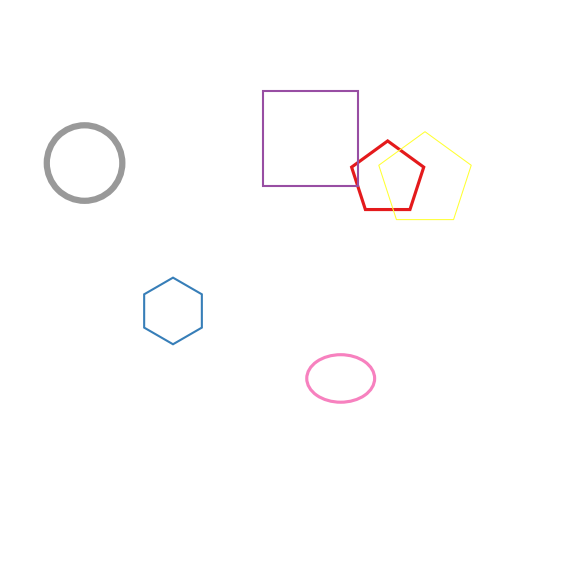[{"shape": "pentagon", "thickness": 1.5, "radius": 0.33, "center": [0.671, 0.689]}, {"shape": "hexagon", "thickness": 1, "radius": 0.29, "center": [0.3, 0.461]}, {"shape": "square", "thickness": 1, "radius": 0.41, "center": [0.538, 0.759]}, {"shape": "pentagon", "thickness": 0.5, "radius": 0.42, "center": [0.736, 0.687]}, {"shape": "oval", "thickness": 1.5, "radius": 0.29, "center": [0.59, 0.344]}, {"shape": "circle", "thickness": 3, "radius": 0.33, "center": [0.146, 0.717]}]